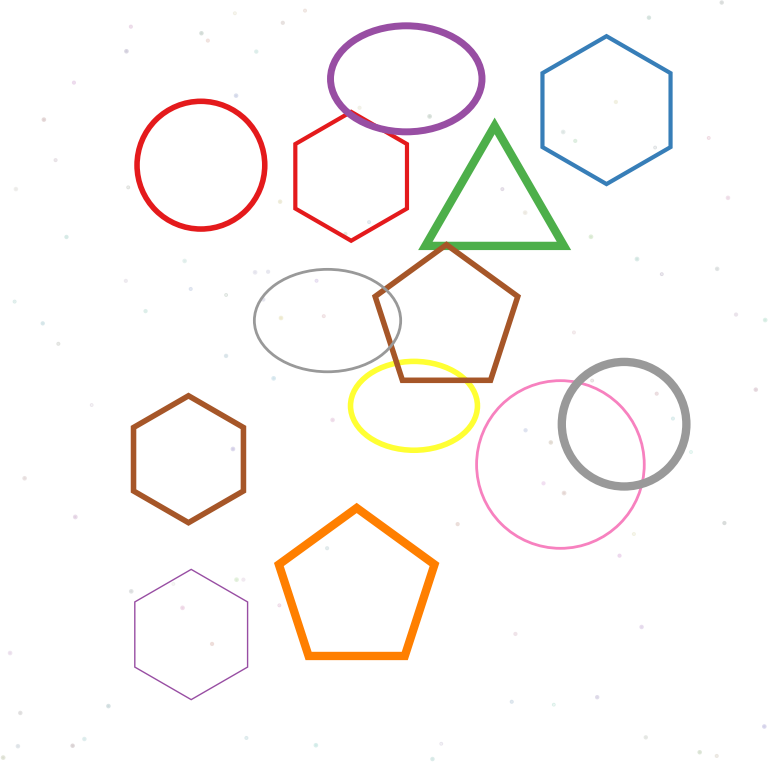[{"shape": "hexagon", "thickness": 1.5, "radius": 0.42, "center": [0.456, 0.771]}, {"shape": "circle", "thickness": 2, "radius": 0.41, "center": [0.261, 0.785]}, {"shape": "hexagon", "thickness": 1.5, "radius": 0.48, "center": [0.788, 0.857]}, {"shape": "triangle", "thickness": 3, "radius": 0.52, "center": [0.642, 0.733]}, {"shape": "hexagon", "thickness": 0.5, "radius": 0.42, "center": [0.248, 0.176]}, {"shape": "oval", "thickness": 2.5, "radius": 0.49, "center": [0.528, 0.898]}, {"shape": "pentagon", "thickness": 3, "radius": 0.53, "center": [0.463, 0.234]}, {"shape": "oval", "thickness": 2, "radius": 0.41, "center": [0.538, 0.473]}, {"shape": "pentagon", "thickness": 2, "radius": 0.49, "center": [0.58, 0.585]}, {"shape": "hexagon", "thickness": 2, "radius": 0.41, "center": [0.245, 0.404]}, {"shape": "circle", "thickness": 1, "radius": 0.54, "center": [0.728, 0.397]}, {"shape": "oval", "thickness": 1, "radius": 0.48, "center": [0.425, 0.584]}, {"shape": "circle", "thickness": 3, "radius": 0.4, "center": [0.811, 0.449]}]